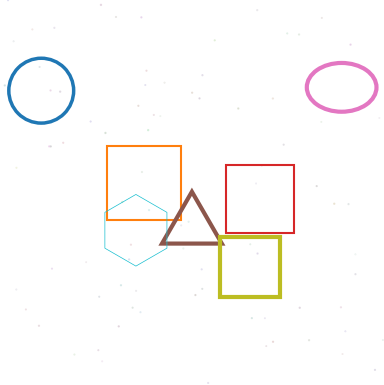[{"shape": "circle", "thickness": 2.5, "radius": 0.42, "center": [0.107, 0.765]}, {"shape": "square", "thickness": 1.5, "radius": 0.48, "center": [0.375, 0.524]}, {"shape": "square", "thickness": 1.5, "radius": 0.44, "center": [0.675, 0.483]}, {"shape": "triangle", "thickness": 3, "radius": 0.45, "center": [0.498, 0.412]}, {"shape": "oval", "thickness": 3, "radius": 0.45, "center": [0.887, 0.773]}, {"shape": "square", "thickness": 3, "radius": 0.39, "center": [0.65, 0.306]}, {"shape": "hexagon", "thickness": 0.5, "radius": 0.47, "center": [0.353, 0.402]}]